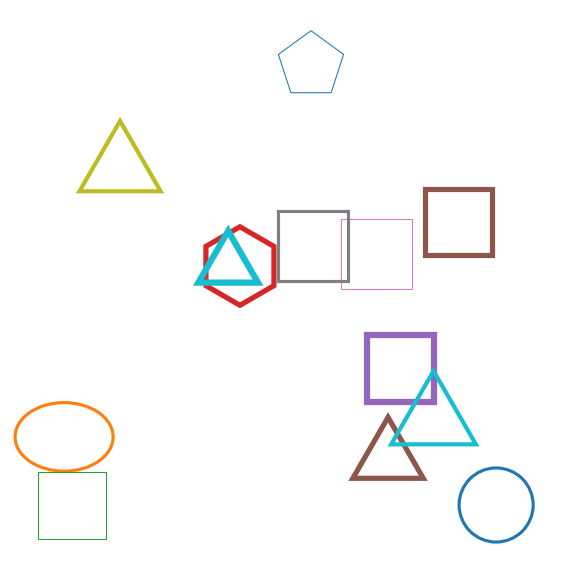[{"shape": "pentagon", "thickness": 0.5, "radius": 0.3, "center": [0.539, 0.887]}, {"shape": "circle", "thickness": 1.5, "radius": 0.32, "center": [0.859, 0.125]}, {"shape": "oval", "thickness": 1.5, "radius": 0.42, "center": [0.111, 0.243]}, {"shape": "square", "thickness": 0.5, "radius": 0.29, "center": [0.125, 0.124]}, {"shape": "hexagon", "thickness": 2.5, "radius": 0.34, "center": [0.415, 0.538]}, {"shape": "square", "thickness": 3, "radius": 0.29, "center": [0.693, 0.361]}, {"shape": "triangle", "thickness": 2.5, "radius": 0.35, "center": [0.672, 0.206]}, {"shape": "square", "thickness": 2.5, "radius": 0.29, "center": [0.794, 0.614]}, {"shape": "square", "thickness": 0.5, "radius": 0.3, "center": [0.652, 0.559]}, {"shape": "square", "thickness": 1.5, "radius": 0.3, "center": [0.543, 0.573]}, {"shape": "triangle", "thickness": 2, "radius": 0.41, "center": [0.208, 0.708]}, {"shape": "triangle", "thickness": 3, "radius": 0.3, "center": [0.395, 0.54]}, {"shape": "triangle", "thickness": 2, "radius": 0.42, "center": [0.751, 0.272]}]